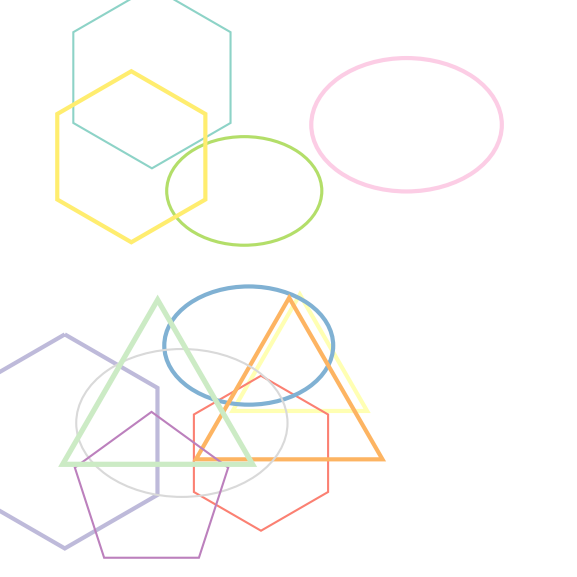[{"shape": "hexagon", "thickness": 1, "radius": 0.79, "center": [0.263, 0.865]}, {"shape": "triangle", "thickness": 2, "radius": 0.67, "center": [0.519, 0.355]}, {"shape": "hexagon", "thickness": 2, "radius": 0.93, "center": [0.112, 0.235]}, {"shape": "hexagon", "thickness": 1, "radius": 0.67, "center": [0.452, 0.214]}, {"shape": "oval", "thickness": 2, "radius": 0.73, "center": [0.431, 0.401]}, {"shape": "triangle", "thickness": 2, "radius": 0.93, "center": [0.501, 0.297]}, {"shape": "oval", "thickness": 1.5, "radius": 0.67, "center": [0.423, 0.669]}, {"shape": "oval", "thickness": 2, "radius": 0.82, "center": [0.704, 0.783]}, {"shape": "oval", "thickness": 1, "radius": 0.91, "center": [0.315, 0.267]}, {"shape": "pentagon", "thickness": 1, "radius": 0.7, "center": [0.262, 0.146]}, {"shape": "triangle", "thickness": 2.5, "radius": 0.95, "center": [0.273, 0.29]}, {"shape": "hexagon", "thickness": 2, "radius": 0.74, "center": [0.227, 0.728]}]